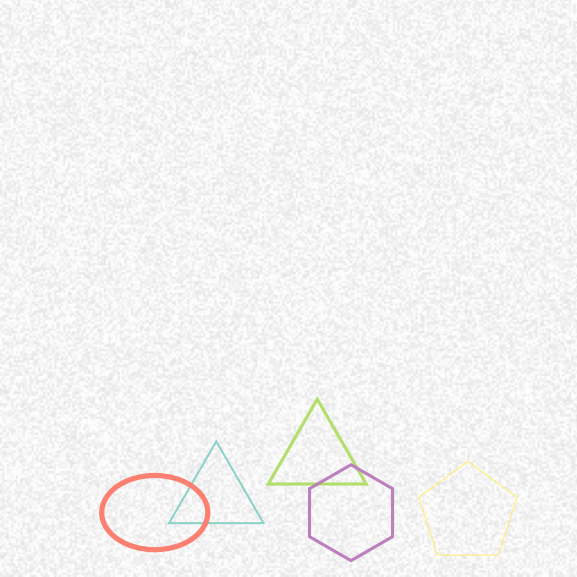[{"shape": "triangle", "thickness": 1, "radius": 0.47, "center": [0.375, 0.14]}, {"shape": "oval", "thickness": 2.5, "radius": 0.46, "center": [0.268, 0.112]}, {"shape": "triangle", "thickness": 1.5, "radius": 0.49, "center": [0.549, 0.21]}, {"shape": "hexagon", "thickness": 1.5, "radius": 0.42, "center": [0.608, 0.111]}, {"shape": "pentagon", "thickness": 0.5, "radius": 0.45, "center": [0.81, 0.11]}]